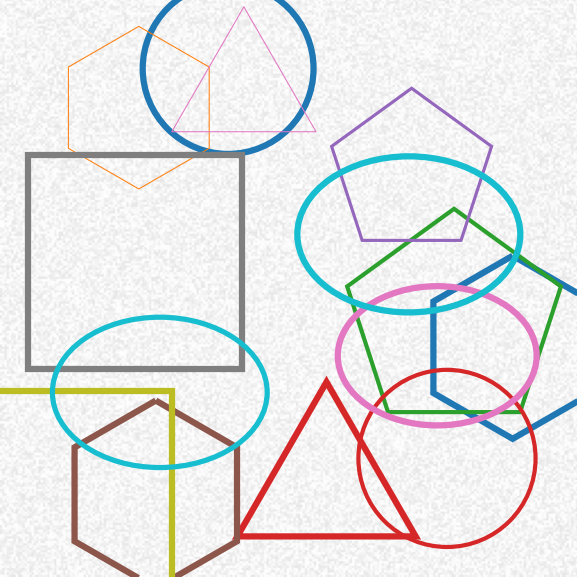[{"shape": "hexagon", "thickness": 3, "radius": 0.79, "center": [0.888, 0.398]}, {"shape": "circle", "thickness": 3, "radius": 0.74, "center": [0.395, 0.88]}, {"shape": "hexagon", "thickness": 0.5, "radius": 0.7, "center": [0.24, 0.813]}, {"shape": "pentagon", "thickness": 2, "radius": 0.97, "center": [0.786, 0.443]}, {"shape": "circle", "thickness": 2, "radius": 0.77, "center": [0.774, 0.205]}, {"shape": "triangle", "thickness": 3, "radius": 0.89, "center": [0.565, 0.159]}, {"shape": "pentagon", "thickness": 1.5, "radius": 0.73, "center": [0.713, 0.701]}, {"shape": "hexagon", "thickness": 3, "radius": 0.81, "center": [0.27, 0.143]}, {"shape": "oval", "thickness": 3, "radius": 0.86, "center": [0.757, 0.383]}, {"shape": "triangle", "thickness": 0.5, "radius": 0.72, "center": [0.422, 0.843]}, {"shape": "square", "thickness": 3, "radius": 0.93, "center": [0.234, 0.545]}, {"shape": "square", "thickness": 3, "radius": 0.95, "center": [0.108, 0.132]}, {"shape": "oval", "thickness": 2.5, "radius": 0.93, "center": [0.277, 0.32]}, {"shape": "oval", "thickness": 3, "radius": 0.97, "center": [0.708, 0.593]}]